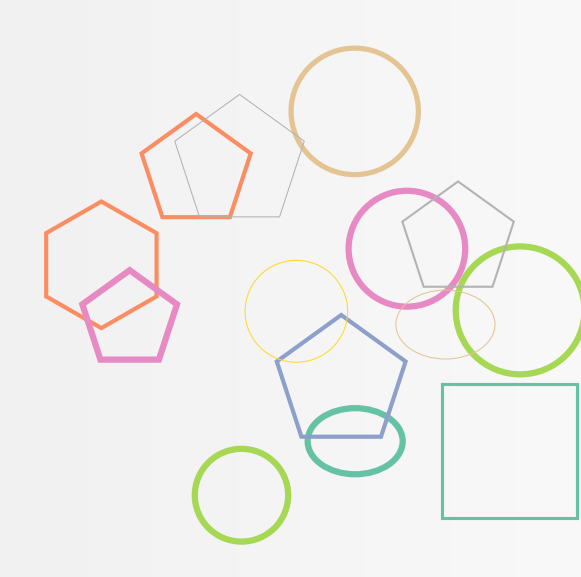[{"shape": "square", "thickness": 1.5, "radius": 0.58, "center": [0.876, 0.219]}, {"shape": "oval", "thickness": 3, "radius": 0.41, "center": [0.611, 0.235]}, {"shape": "pentagon", "thickness": 2, "radius": 0.49, "center": [0.337, 0.703]}, {"shape": "hexagon", "thickness": 2, "radius": 0.55, "center": [0.174, 0.541]}, {"shape": "pentagon", "thickness": 2, "radius": 0.58, "center": [0.587, 0.337]}, {"shape": "circle", "thickness": 3, "radius": 0.5, "center": [0.7, 0.568]}, {"shape": "pentagon", "thickness": 3, "radius": 0.43, "center": [0.223, 0.446]}, {"shape": "circle", "thickness": 3, "radius": 0.4, "center": [0.415, 0.142]}, {"shape": "circle", "thickness": 3, "radius": 0.55, "center": [0.895, 0.462]}, {"shape": "circle", "thickness": 0.5, "radius": 0.44, "center": [0.51, 0.46]}, {"shape": "oval", "thickness": 0.5, "radius": 0.43, "center": [0.766, 0.437]}, {"shape": "circle", "thickness": 2.5, "radius": 0.55, "center": [0.61, 0.806]}, {"shape": "pentagon", "thickness": 1, "radius": 0.5, "center": [0.788, 0.584]}, {"shape": "pentagon", "thickness": 0.5, "radius": 0.59, "center": [0.412, 0.718]}]